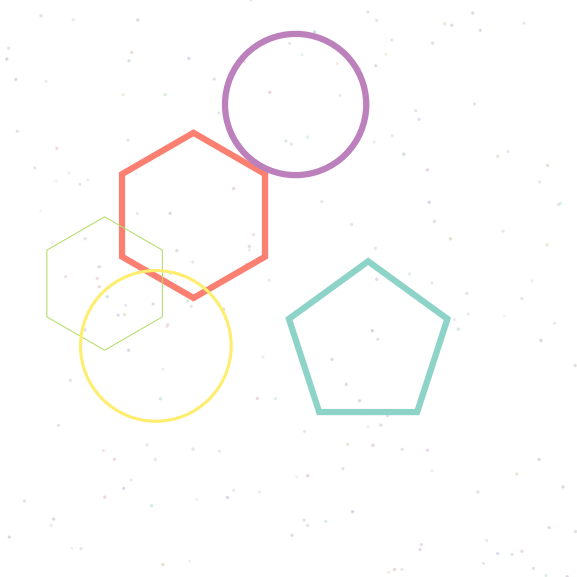[{"shape": "pentagon", "thickness": 3, "radius": 0.72, "center": [0.638, 0.402]}, {"shape": "hexagon", "thickness": 3, "radius": 0.71, "center": [0.335, 0.626]}, {"shape": "hexagon", "thickness": 0.5, "radius": 0.58, "center": [0.181, 0.508]}, {"shape": "circle", "thickness": 3, "radius": 0.61, "center": [0.512, 0.818]}, {"shape": "circle", "thickness": 1.5, "radius": 0.65, "center": [0.27, 0.4]}]